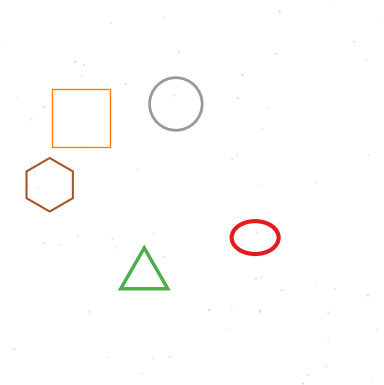[{"shape": "oval", "thickness": 3, "radius": 0.31, "center": [0.663, 0.383]}, {"shape": "triangle", "thickness": 2.5, "radius": 0.35, "center": [0.375, 0.285]}, {"shape": "square", "thickness": 1, "radius": 0.38, "center": [0.21, 0.692]}, {"shape": "hexagon", "thickness": 1.5, "radius": 0.35, "center": [0.129, 0.52]}, {"shape": "circle", "thickness": 2, "radius": 0.34, "center": [0.457, 0.73]}]